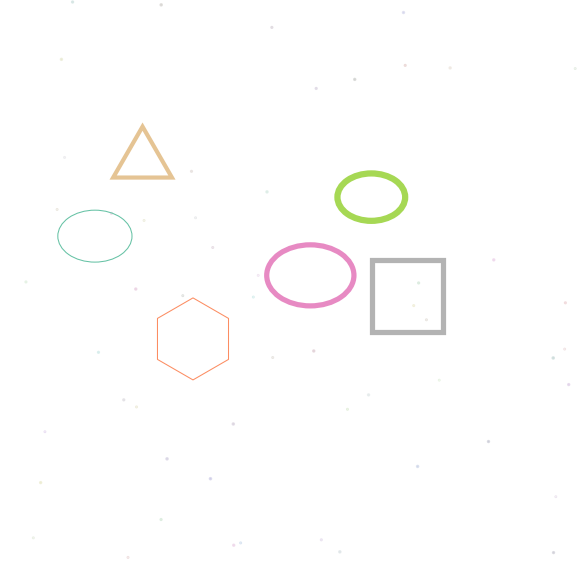[{"shape": "oval", "thickness": 0.5, "radius": 0.32, "center": [0.164, 0.59]}, {"shape": "hexagon", "thickness": 0.5, "radius": 0.36, "center": [0.334, 0.412]}, {"shape": "oval", "thickness": 2.5, "radius": 0.38, "center": [0.537, 0.522]}, {"shape": "oval", "thickness": 3, "radius": 0.29, "center": [0.643, 0.658]}, {"shape": "triangle", "thickness": 2, "radius": 0.29, "center": [0.247, 0.721]}, {"shape": "square", "thickness": 2.5, "radius": 0.31, "center": [0.706, 0.486]}]